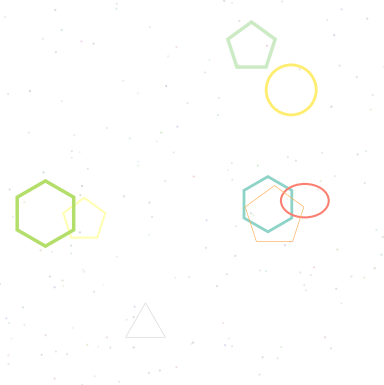[{"shape": "hexagon", "thickness": 2, "radius": 0.36, "center": [0.696, 0.47]}, {"shape": "pentagon", "thickness": 1.5, "radius": 0.29, "center": [0.219, 0.429]}, {"shape": "oval", "thickness": 1.5, "radius": 0.31, "center": [0.792, 0.479]}, {"shape": "pentagon", "thickness": 0.5, "radius": 0.4, "center": [0.713, 0.438]}, {"shape": "hexagon", "thickness": 2.5, "radius": 0.42, "center": [0.118, 0.445]}, {"shape": "triangle", "thickness": 0.5, "radius": 0.3, "center": [0.378, 0.154]}, {"shape": "pentagon", "thickness": 2.5, "radius": 0.32, "center": [0.653, 0.878]}, {"shape": "circle", "thickness": 2, "radius": 0.32, "center": [0.756, 0.766]}]